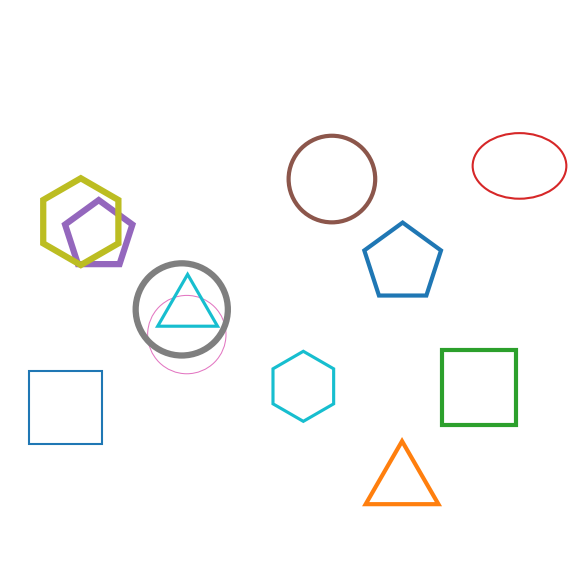[{"shape": "pentagon", "thickness": 2, "radius": 0.35, "center": [0.697, 0.544]}, {"shape": "square", "thickness": 1, "radius": 0.32, "center": [0.113, 0.293]}, {"shape": "triangle", "thickness": 2, "radius": 0.36, "center": [0.696, 0.162]}, {"shape": "square", "thickness": 2, "radius": 0.32, "center": [0.829, 0.328]}, {"shape": "oval", "thickness": 1, "radius": 0.41, "center": [0.9, 0.712]}, {"shape": "pentagon", "thickness": 3, "radius": 0.31, "center": [0.171, 0.591]}, {"shape": "circle", "thickness": 2, "radius": 0.37, "center": [0.575, 0.689]}, {"shape": "circle", "thickness": 0.5, "radius": 0.34, "center": [0.323, 0.42]}, {"shape": "circle", "thickness": 3, "radius": 0.4, "center": [0.315, 0.463]}, {"shape": "hexagon", "thickness": 3, "radius": 0.38, "center": [0.14, 0.615]}, {"shape": "triangle", "thickness": 1.5, "radius": 0.3, "center": [0.325, 0.464]}, {"shape": "hexagon", "thickness": 1.5, "radius": 0.3, "center": [0.525, 0.33]}]